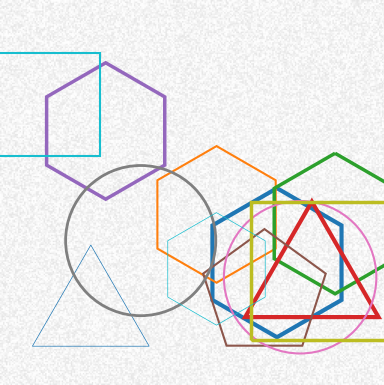[{"shape": "hexagon", "thickness": 3, "radius": 0.97, "center": [0.719, 0.318]}, {"shape": "triangle", "thickness": 0.5, "radius": 0.88, "center": [0.236, 0.188]}, {"shape": "hexagon", "thickness": 1.5, "radius": 0.89, "center": [0.562, 0.443]}, {"shape": "hexagon", "thickness": 2.5, "radius": 0.91, "center": [0.87, 0.419]}, {"shape": "triangle", "thickness": 3, "radius": 1.0, "center": [0.81, 0.276]}, {"shape": "hexagon", "thickness": 2.5, "radius": 0.89, "center": [0.274, 0.66]}, {"shape": "pentagon", "thickness": 1.5, "radius": 0.84, "center": [0.687, 0.238]}, {"shape": "circle", "thickness": 1.5, "radius": 0.99, "center": [0.78, 0.28]}, {"shape": "circle", "thickness": 2, "radius": 0.98, "center": [0.365, 0.375]}, {"shape": "square", "thickness": 2.5, "radius": 0.9, "center": [0.833, 0.296]}, {"shape": "square", "thickness": 1.5, "radius": 0.67, "center": [0.126, 0.73]}, {"shape": "hexagon", "thickness": 0.5, "radius": 0.73, "center": [0.562, 0.302]}]